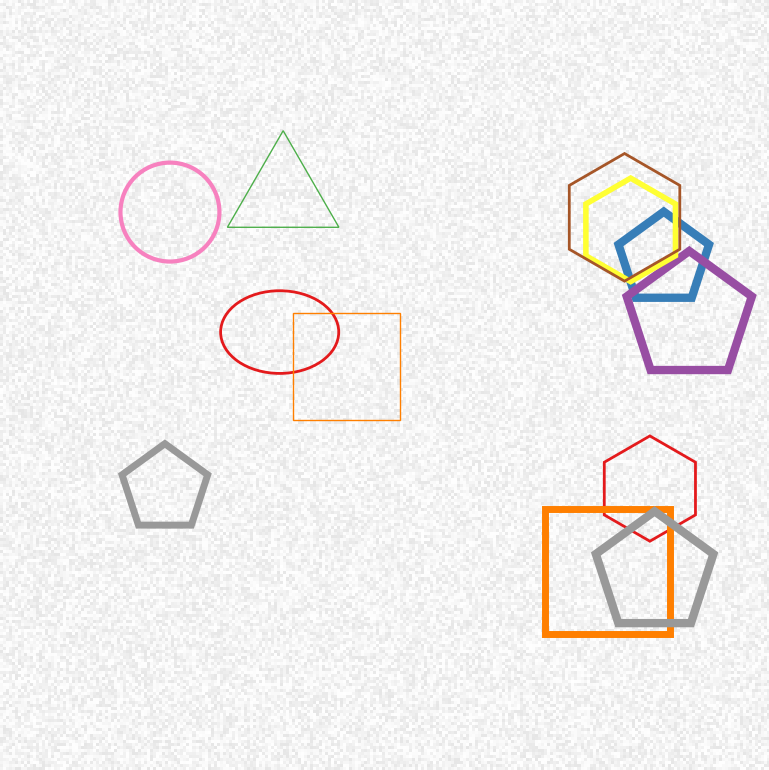[{"shape": "oval", "thickness": 1, "radius": 0.38, "center": [0.363, 0.569]}, {"shape": "hexagon", "thickness": 1, "radius": 0.34, "center": [0.844, 0.365]}, {"shape": "pentagon", "thickness": 3, "radius": 0.31, "center": [0.862, 0.663]}, {"shape": "triangle", "thickness": 0.5, "radius": 0.42, "center": [0.368, 0.747]}, {"shape": "pentagon", "thickness": 3, "radius": 0.43, "center": [0.895, 0.589]}, {"shape": "square", "thickness": 2.5, "radius": 0.41, "center": [0.789, 0.257]}, {"shape": "square", "thickness": 0.5, "radius": 0.35, "center": [0.45, 0.524]}, {"shape": "hexagon", "thickness": 2, "radius": 0.34, "center": [0.819, 0.701]}, {"shape": "hexagon", "thickness": 1, "radius": 0.41, "center": [0.811, 0.718]}, {"shape": "circle", "thickness": 1.5, "radius": 0.32, "center": [0.221, 0.725]}, {"shape": "pentagon", "thickness": 2.5, "radius": 0.29, "center": [0.214, 0.365]}, {"shape": "pentagon", "thickness": 3, "radius": 0.4, "center": [0.85, 0.256]}]